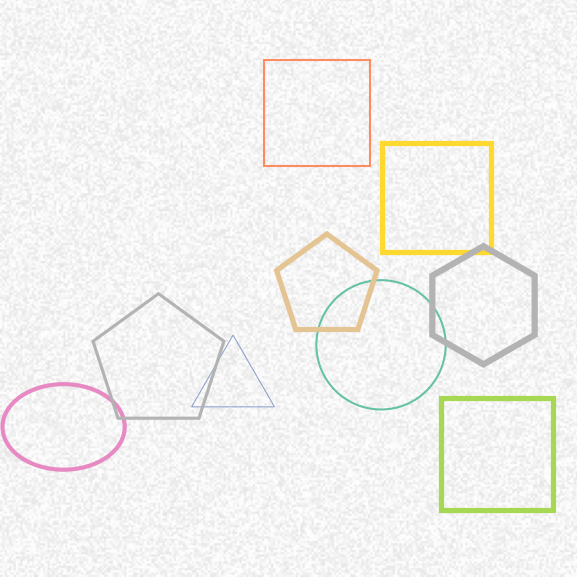[{"shape": "circle", "thickness": 1, "radius": 0.56, "center": [0.66, 0.402]}, {"shape": "square", "thickness": 1, "radius": 0.46, "center": [0.55, 0.804]}, {"shape": "triangle", "thickness": 0.5, "radius": 0.41, "center": [0.404, 0.336]}, {"shape": "oval", "thickness": 2, "radius": 0.53, "center": [0.11, 0.26]}, {"shape": "square", "thickness": 2.5, "radius": 0.49, "center": [0.86, 0.213]}, {"shape": "square", "thickness": 2.5, "radius": 0.47, "center": [0.755, 0.658]}, {"shape": "pentagon", "thickness": 2.5, "radius": 0.46, "center": [0.566, 0.503]}, {"shape": "hexagon", "thickness": 3, "radius": 0.51, "center": [0.837, 0.471]}, {"shape": "pentagon", "thickness": 1.5, "radius": 0.6, "center": [0.274, 0.371]}]